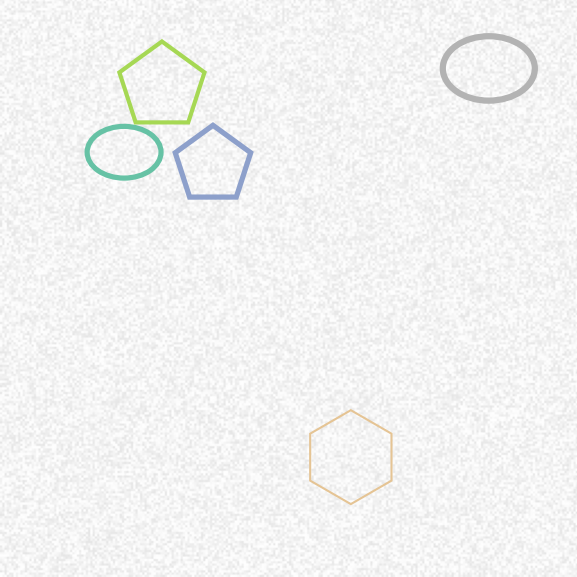[{"shape": "oval", "thickness": 2.5, "radius": 0.32, "center": [0.215, 0.736]}, {"shape": "pentagon", "thickness": 2.5, "radius": 0.34, "center": [0.369, 0.713]}, {"shape": "pentagon", "thickness": 2, "radius": 0.39, "center": [0.28, 0.85]}, {"shape": "hexagon", "thickness": 1, "radius": 0.41, "center": [0.608, 0.208]}, {"shape": "oval", "thickness": 3, "radius": 0.4, "center": [0.846, 0.881]}]